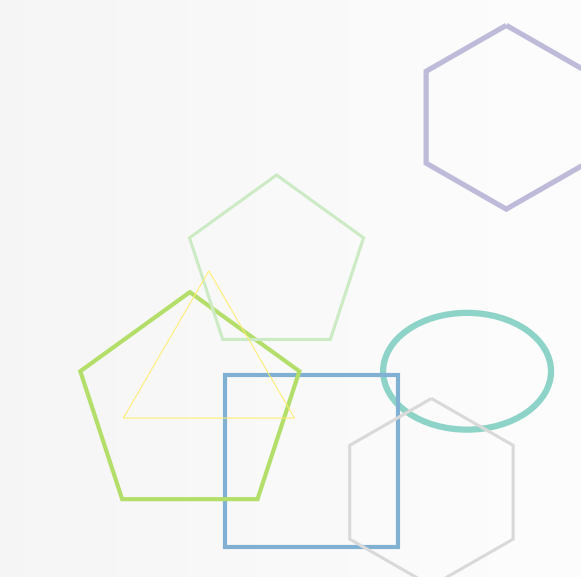[{"shape": "oval", "thickness": 3, "radius": 0.72, "center": [0.804, 0.356]}, {"shape": "hexagon", "thickness": 2.5, "radius": 0.8, "center": [0.871, 0.796]}, {"shape": "square", "thickness": 2, "radius": 0.74, "center": [0.536, 0.2]}, {"shape": "pentagon", "thickness": 2, "radius": 0.99, "center": [0.327, 0.295]}, {"shape": "hexagon", "thickness": 1.5, "radius": 0.81, "center": [0.742, 0.147]}, {"shape": "pentagon", "thickness": 1.5, "radius": 0.79, "center": [0.476, 0.539]}, {"shape": "triangle", "thickness": 0.5, "radius": 0.85, "center": [0.359, 0.36]}]